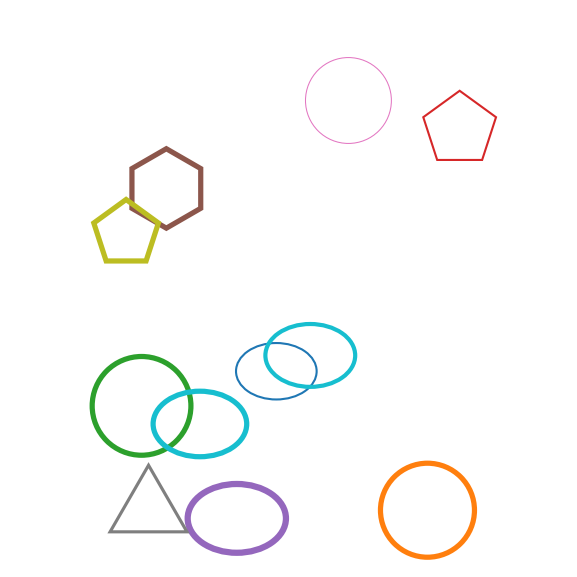[{"shape": "oval", "thickness": 1, "radius": 0.35, "center": [0.478, 0.356]}, {"shape": "circle", "thickness": 2.5, "radius": 0.41, "center": [0.74, 0.116]}, {"shape": "circle", "thickness": 2.5, "radius": 0.43, "center": [0.245, 0.296]}, {"shape": "pentagon", "thickness": 1, "radius": 0.33, "center": [0.796, 0.776]}, {"shape": "oval", "thickness": 3, "radius": 0.43, "center": [0.41, 0.102]}, {"shape": "hexagon", "thickness": 2.5, "radius": 0.34, "center": [0.288, 0.673]}, {"shape": "circle", "thickness": 0.5, "radius": 0.37, "center": [0.603, 0.825]}, {"shape": "triangle", "thickness": 1.5, "radius": 0.38, "center": [0.257, 0.117]}, {"shape": "pentagon", "thickness": 2.5, "radius": 0.29, "center": [0.218, 0.595]}, {"shape": "oval", "thickness": 2, "radius": 0.39, "center": [0.537, 0.384]}, {"shape": "oval", "thickness": 2.5, "radius": 0.41, "center": [0.346, 0.265]}]